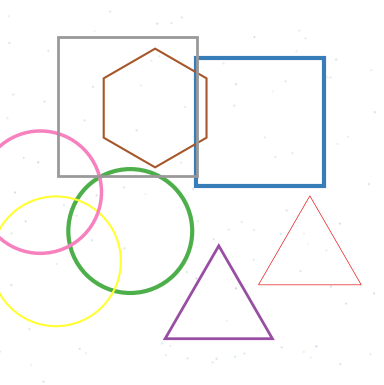[{"shape": "triangle", "thickness": 0.5, "radius": 0.77, "center": [0.805, 0.337]}, {"shape": "square", "thickness": 3, "radius": 0.83, "center": [0.675, 0.683]}, {"shape": "circle", "thickness": 3, "radius": 0.8, "center": [0.338, 0.4]}, {"shape": "triangle", "thickness": 2, "radius": 0.8, "center": [0.568, 0.201]}, {"shape": "circle", "thickness": 1.5, "radius": 0.84, "center": [0.145, 0.321]}, {"shape": "hexagon", "thickness": 1.5, "radius": 0.77, "center": [0.403, 0.719]}, {"shape": "circle", "thickness": 2.5, "radius": 0.79, "center": [0.105, 0.501]}, {"shape": "square", "thickness": 2, "radius": 0.9, "center": [0.33, 0.724]}]